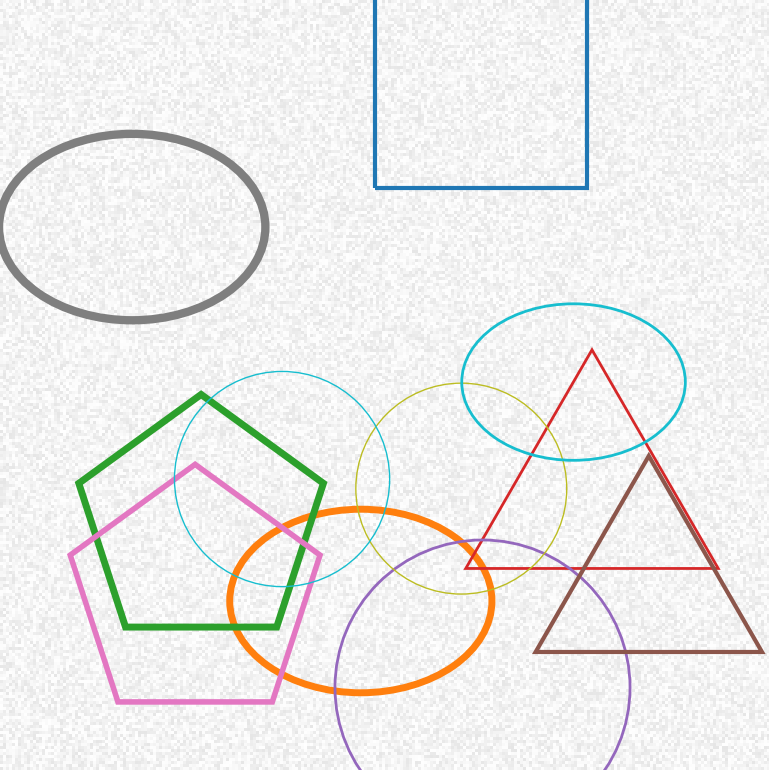[{"shape": "square", "thickness": 1.5, "radius": 0.69, "center": [0.625, 0.893]}, {"shape": "oval", "thickness": 2.5, "radius": 0.85, "center": [0.469, 0.219]}, {"shape": "pentagon", "thickness": 2.5, "radius": 0.83, "center": [0.261, 0.321]}, {"shape": "triangle", "thickness": 1, "radius": 0.95, "center": [0.769, 0.356]}, {"shape": "circle", "thickness": 1, "radius": 0.96, "center": [0.627, 0.107]}, {"shape": "triangle", "thickness": 1.5, "radius": 0.85, "center": [0.843, 0.238]}, {"shape": "pentagon", "thickness": 2, "radius": 0.85, "center": [0.253, 0.226]}, {"shape": "oval", "thickness": 3, "radius": 0.86, "center": [0.172, 0.705]}, {"shape": "circle", "thickness": 0.5, "radius": 0.68, "center": [0.599, 0.365]}, {"shape": "oval", "thickness": 1, "radius": 0.73, "center": [0.745, 0.504]}, {"shape": "circle", "thickness": 0.5, "radius": 0.7, "center": [0.366, 0.378]}]